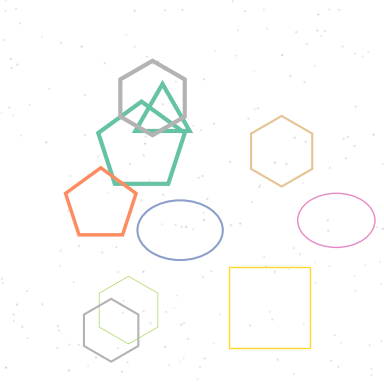[{"shape": "pentagon", "thickness": 3, "radius": 0.59, "center": [0.368, 0.618]}, {"shape": "triangle", "thickness": 3, "radius": 0.41, "center": [0.422, 0.701]}, {"shape": "pentagon", "thickness": 2.5, "radius": 0.48, "center": [0.262, 0.468]}, {"shape": "oval", "thickness": 1.5, "radius": 0.55, "center": [0.468, 0.402]}, {"shape": "oval", "thickness": 1, "radius": 0.5, "center": [0.874, 0.428]}, {"shape": "hexagon", "thickness": 0.5, "radius": 0.44, "center": [0.334, 0.194]}, {"shape": "square", "thickness": 1, "radius": 0.53, "center": [0.701, 0.201]}, {"shape": "hexagon", "thickness": 1.5, "radius": 0.46, "center": [0.732, 0.607]}, {"shape": "hexagon", "thickness": 1.5, "radius": 0.41, "center": [0.289, 0.142]}, {"shape": "hexagon", "thickness": 3, "radius": 0.48, "center": [0.396, 0.745]}]